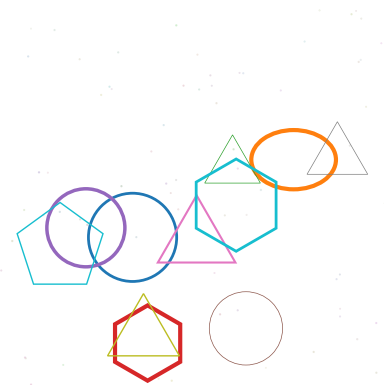[{"shape": "circle", "thickness": 2, "radius": 0.57, "center": [0.344, 0.384]}, {"shape": "oval", "thickness": 3, "radius": 0.55, "center": [0.763, 0.585]}, {"shape": "triangle", "thickness": 0.5, "radius": 0.42, "center": [0.604, 0.566]}, {"shape": "hexagon", "thickness": 3, "radius": 0.49, "center": [0.383, 0.109]}, {"shape": "circle", "thickness": 2.5, "radius": 0.51, "center": [0.223, 0.408]}, {"shape": "circle", "thickness": 0.5, "radius": 0.48, "center": [0.639, 0.147]}, {"shape": "triangle", "thickness": 1.5, "radius": 0.58, "center": [0.511, 0.376]}, {"shape": "triangle", "thickness": 0.5, "radius": 0.46, "center": [0.876, 0.593]}, {"shape": "triangle", "thickness": 1, "radius": 0.54, "center": [0.373, 0.13]}, {"shape": "hexagon", "thickness": 2, "radius": 0.6, "center": [0.613, 0.467]}, {"shape": "pentagon", "thickness": 1, "radius": 0.59, "center": [0.156, 0.357]}]